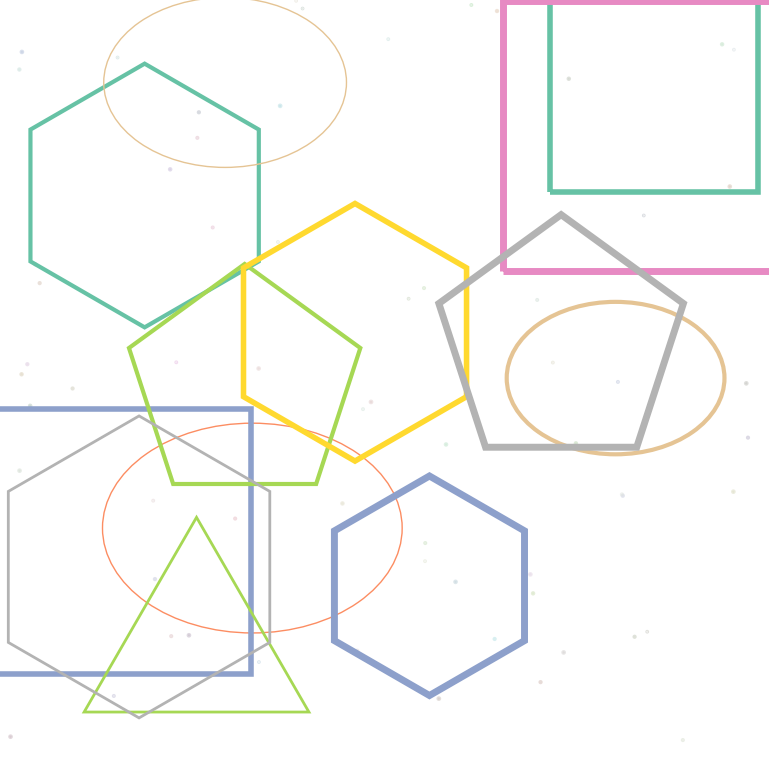[{"shape": "hexagon", "thickness": 1.5, "radius": 0.86, "center": [0.188, 0.746]}, {"shape": "square", "thickness": 2, "radius": 0.67, "center": [0.85, 0.885]}, {"shape": "oval", "thickness": 0.5, "radius": 0.97, "center": [0.328, 0.314]}, {"shape": "square", "thickness": 2, "radius": 0.86, "center": [0.154, 0.297]}, {"shape": "hexagon", "thickness": 2.5, "radius": 0.71, "center": [0.558, 0.239]}, {"shape": "square", "thickness": 2.5, "radius": 0.88, "center": [0.829, 0.823]}, {"shape": "triangle", "thickness": 1, "radius": 0.84, "center": [0.255, 0.16]}, {"shape": "pentagon", "thickness": 1.5, "radius": 0.79, "center": [0.318, 0.499]}, {"shape": "hexagon", "thickness": 2, "radius": 0.84, "center": [0.461, 0.568]}, {"shape": "oval", "thickness": 1.5, "radius": 0.71, "center": [0.799, 0.509]}, {"shape": "oval", "thickness": 0.5, "radius": 0.79, "center": [0.292, 0.893]}, {"shape": "hexagon", "thickness": 1, "radius": 0.98, "center": [0.181, 0.264]}, {"shape": "pentagon", "thickness": 2.5, "radius": 0.83, "center": [0.729, 0.554]}]